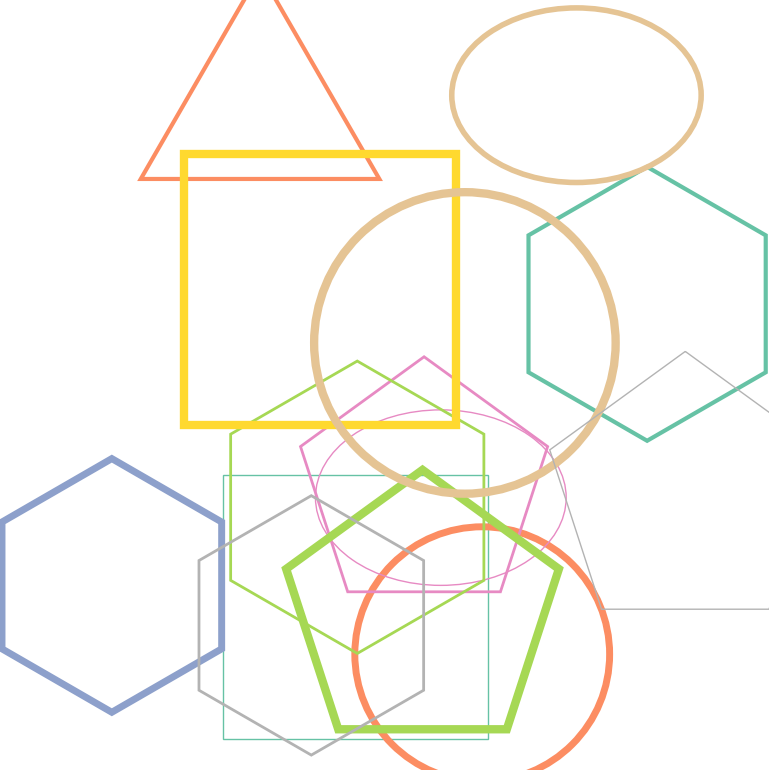[{"shape": "square", "thickness": 0.5, "radius": 0.86, "center": [0.462, 0.212]}, {"shape": "hexagon", "thickness": 1.5, "radius": 0.89, "center": [0.84, 0.605]}, {"shape": "circle", "thickness": 2.5, "radius": 0.83, "center": [0.626, 0.15]}, {"shape": "triangle", "thickness": 1.5, "radius": 0.89, "center": [0.338, 0.857]}, {"shape": "hexagon", "thickness": 2.5, "radius": 0.82, "center": [0.145, 0.24]}, {"shape": "oval", "thickness": 0.5, "radius": 0.81, "center": [0.572, 0.354]}, {"shape": "pentagon", "thickness": 1, "radius": 0.84, "center": [0.551, 0.368]}, {"shape": "hexagon", "thickness": 1, "radius": 0.95, "center": [0.464, 0.341]}, {"shape": "pentagon", "thickness": 3, "radius": 0.93, "center": [0.549, 0.204]}, {"shape": "square", "thickness": 3, "radius": 0.88, "center": [0.416, 0.624]}, {"shape": "oval", "thickness": 2, "radius": 0.81, "center": [0.749, 0.876]}, {"shape": "circle", "thickness": 3, "radius": 0.98, "center": [0.604, 0.555]}, {"shape": "hexagon", "thickness": 1, "radius": 0.84, "center": [0.404, 0.188]}, {"shape": "pentagon", "thickness": 0.5, "radius": 0.93, "center": [0.89, 0.359]}]